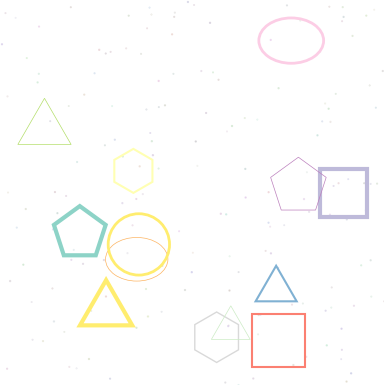[{"shape": "pentagon", "thickness": 3, "radius": 0.35, "center": [0.207, 0.394]}, {"shape": "hexagon", "thickness": 1.5, "radius": 0.29, "center": [0.346, 0.556]}, {"shape": "square", "thickness": 3, "radius": 0.31, "center": [0.892, 0.499]}, {"shape": "square", "thickness": 1.5, "radius": 0.35, "center": [0.724, 0.115]}, {"shape": "triangle", "thickness": 1.5, "radius": 0.31, "center": [0.717, 0.248]}, {"shape": "oval", "thickness": 0.5, "radius": 0.4, "center": [0.355, 0.327]}, {"shape": "triangle", "thickness": 0.5, "radius": 0.4, "center": [0.116, 0.665]}, {"shape": "oval", "thickness": 2, "radius": 0.42, "center": [0.756, 0.895]}, {"shape": "hexagon", "thickness": 1, "radius": 0.33, "center": [0.563, 0.124]}, {"shape": "pentagon", "thickness": 0.5, "radius": 0.38, "center": [0.775, 0.516]}, {"shape": "triangle", "thickness": 0.5, "radius": 0.29, "center": [0.599, 0.147]}, {"shape": "triangle", "thickness": 3, "radius": 0.39, "center": [0.276, 0.194]}, {"shape": "circle", "thickness": 2, "radius": 0.4, "center": [0.361, 0.365]}]